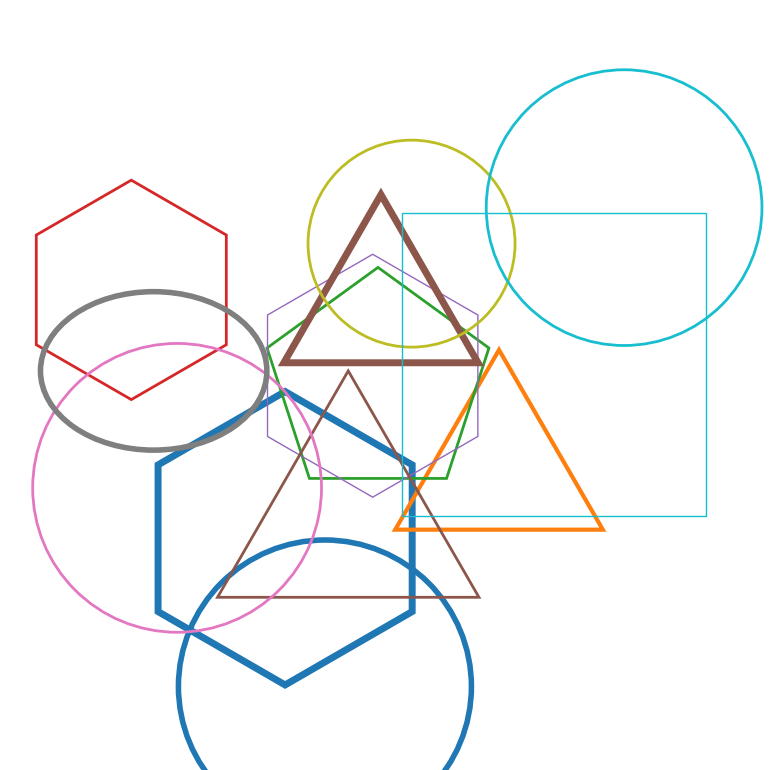[{"shape": "hexagon", "thickness": 2.5, "radius": 0.95, "center": [0.37, 0.301]}, {"shape": "circle", "thickness": 2, "radius": 0.95, "center": [0.422, 0.108]}, {"shape": "triangle", "thickness": 1.5, "radius": 0.78, "center": [0.648, 0.39]}, {"shape": "pentagon", "thickness": 1, "radius": 0.76, "center": [0.491, 0.501]}, {"shape": "hexagon", "thickness": 1, "radius": 0.71, "center": [0.171, 0.624]}, {"shape": "hexagon", "thickness": 0.5, "radius": 0.79, "center": [0.484, 0.512]}, {"shape": "triangle", "thickness": 1, "radius": 0.98, "center": [0.452, 0.322]}, {"shape": "triangle", "thickness": 2.5, "radius": 0.73, "center": [0.495, 0.602]}, {"shape": "circle", "thickness": 1, "radius": 0.94, "center": [0.23, 0.366]}, {"shape": "oval", "thickness": 2, "radius": 0.73, "center": [0.2, 0.518]}, {"shape": "circle", "thickness": 1, "radius": 0.67, "center": [0.534, 0.684]}, {"shape": "square", "thickness": 0.5, "radius": 0.99, "center": [0.719, 0.526]}, {"shape": "circle", "thickness": 1, "radius": 0.9, "center": [0.811, 0.73]}]